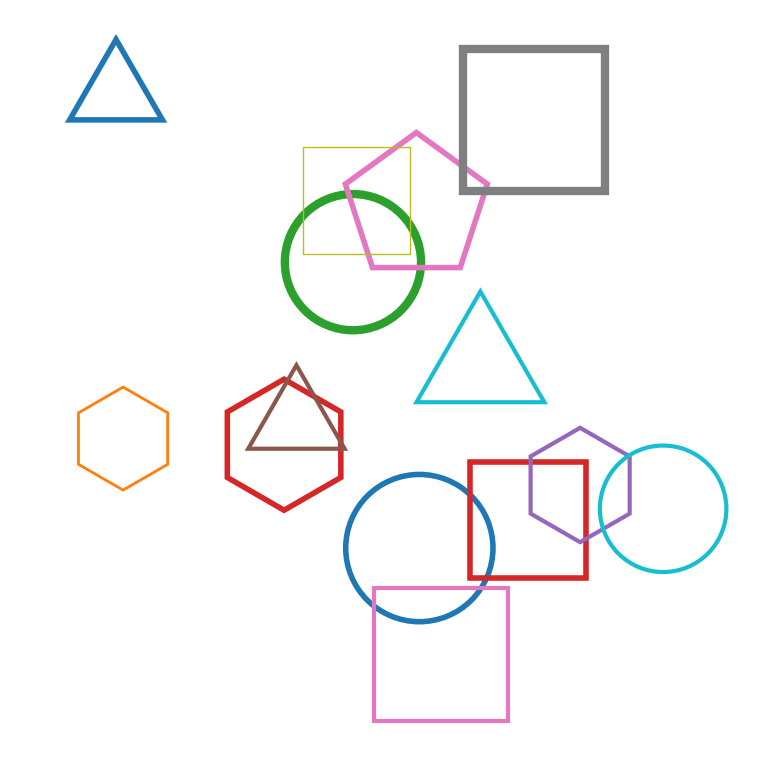[{"shape": "circle", "thickness": 2, "radius": 0.48, "center": [0.545, 0.288]}, {"shape": "triangle", "thickness": 2, "radius": 0.35, "center": [0.151, 0.879]}, {"shape": "hexagon", "thickness": 1, "radius": 0.33, "center": [0.16, 0.43]}, {"shape": "circle", "thickness": 3, "radius": 0.44, "center": [0.458, 0.66]}, {"shape": "square", "thickness": 2, "radius": 0.38, "center": [0.686, 0.325]}, {"shape": "hexagon", "thickness": 2, "radius": 0.43, "center": [0.369, 0.422]}, {"shape": "hexagon", "thickness": 1.5, "radius": 0.37, "center": [0.753, 0.37]}, {"shape": "triangle", "thickness": 1.5, "radius": 0.36, "center": [0.385, 0.453]}, {"shape": "pentagon", "thickness": 2, "radius": 0.48, "center": [0.541, 0.731]}, {"shape": "square", "thickness": 1.5, "radius": 0.43, "center": [0.573, 0.15]}, {"shape": "square", "thickness": 3, "radius": 0.46, "center": [0.693, 0.844]}, {"shape": "square", "thickness": 0.5, "radius": 0.35, "center": [0.463, 0.74]}, {"shape": "circle", "thickness": 1.5, "radius": 0.41, "center": [0.861, 0.339]}, {"shape": "triangle", "thickness": 1.5, "radius": 0.48, "center": [0.624, 0.526]}]